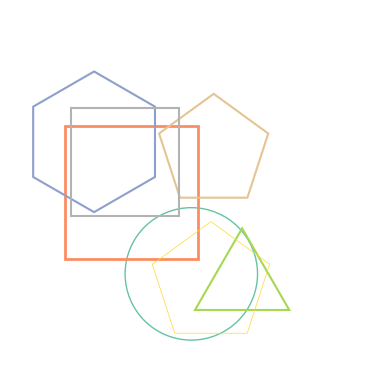[{"shape": "circle", "thickness": 1, "radius": 0.86, "center": [0.497, 0.289]}, {"shape": "square", "thickness": 2, "radius": 0.86, "center": [0.342, 0.499]}, {"shape": "hexagon", "thickness": 1.5, "radius": 0.91, "center": [0.244, 0.632]}, {"shape": "triangle", "thickness": 1.5, "radius": 0.71, "center": [0.629, 0.266]}, {"shape": "pentagon", "thickness": 0.5, "radius": 0.8, "center": [0.548, 0.264]}, {"shape": "pentagon", "thickness": 1.5, "radius": 0.75, "center": [0.555, 0.607]}, {"shape": "square", "thickness": 1.5, "radius": 0.7, "center": [0.324, 0.579]}]